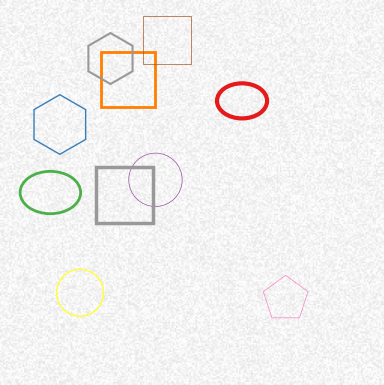[{"shape": "oval", "thickness": 3, "radius": 0.33, "center": [0.629, 0.738]}, {"shape": "hexagon", "thickness": 1, "radius": 0.39, "center": [0.155, 0.677]}, {"shape": "oval", "thickness": 2, "radius": 0.39, "center": [0.131, 0.5]}, {"shape": "circle", "thickness": 0.5, "radius": 0.35, "center": [0.404, 0.533]}, {"shape": "square", "thickness": 2, "radius": 0.35, "center": [0.332, 0.794]}, {"shape": "circle", "thickness": 1, "radius": 0.3, "center": [0.208, 0.24]}, {"shape": "square", "thickness": 0.5, "radius": 0.31, "center": [0.433, 0.896]}, {"shape": "pentagon", "thickness": 0.5, "radius": 0.31, "center": [0.742, 0.224]}, {"shape": "hexagon", "thickness": 1.5, "radius": 0.33, "center": [0.287, 0.848]}, {"shape": "square", "thickness": 2.5, "radius": 0.36, "center": [0.323, 0.493]}]